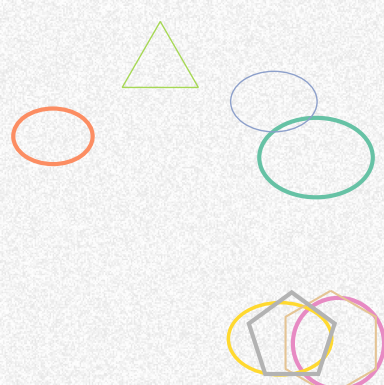[{"shape": "oval", "thickness": 3, "radius": 0.74, "center": [0.821, 0.591]}, {"shape": "oval", "thickness": 3, "radius": 0.52, "center": [0.138, 0.646]}, {"shape": "oval", "thickness": 1, "radius": 0.56, "center": [0.711, 0.736]}, {"shape": "circle", "thickness": 3, "radius": 0.59, "center": [0.879, 0.108]}, {"shape": "triangle", "thickness": 1, "radius": 0.57, "center": [0.416, 0.83]}, {"shape": "oval", "thickness": 2.5, "radius": 0.67, "center": [0.727, 0.12]}, {"shape": "hexagon", "thickness": 1.5, "radius": 0.68, "center": [0.859, 0.109]}, {"shape": "pentagon", "thickness": 3, "radius": 0.59, "center": [0.758, 0.123]}]